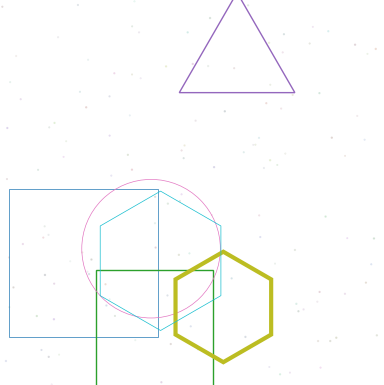[{"shape": "square", "thickness": 0.5, "radius": 0.96, "center": [0.217, 0.317]}, {"shape": "square", "thickness": 1, "radius": 0.76, "center": [0.4, 0.145]}, {"shape": "triangle", "thickness": 1, "radius": 0.87, "center": [0.616, 0.846]}, {"shape": "circle", "thickness": 0.5, "radius": 0.9, "center": [0.392, 0.354]}, {"shape": "hexagon", "thickness": 3, "radius": 0.72, "center": [0.58, 0.203]}, {"shape": "hexagon", "thickness": 0.5, "radius": 0.9, "center": [0.417, 0.323]}]